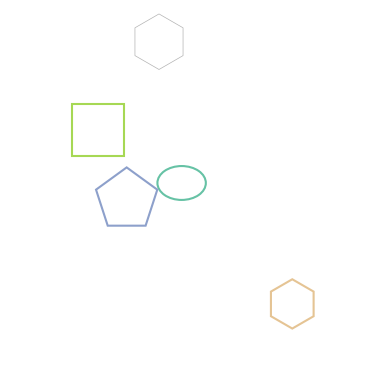[{"shape": "oval", "thickness": 1.5, "radius": 0.31, "center": [0.472, 0.525]}, {"shape": "pentagon", "thickness": 1.5, "radius": 0.42, "center": [0.329, 0.482]}, {"shape": "square", "thickness": 1.5, "radius": 0.33, "center": [0.255, 0.662]}, {"shape": "hexagon", "thickness": 1.5, "radius": 0.32, "center": [0.759, 0.211]}, {"shape": "hexagon", "thickness": 0.5, "radius": 0.36, "center": [0.413, 0.892]}]